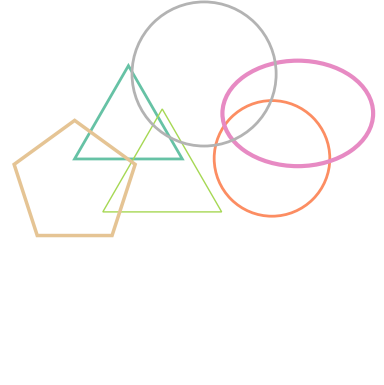[{"shape": "triangle", "thickness": 2, "radius": 0.81, "center": [0.334, 0.668]}, {"shape": "circle", "thickness": 2, "radius": 0.75, "center": [0.706, 0.589]}, {"shape": "oval", "thickness": 3, "radius": 0.98, "center": [0.773, 0.705]}, {"shape": "triangle", "thickness": 1, "radius": 0.89, "center": [0.421, 0.539]}, {"shape": "pentagon", "thickness": 2.5, "radius": 0.83, "center": [0.194, 0.522]}, {"shape": "circle", "thickness": 2, "radius": 0.94, "center": [0.53, 0.808]}]